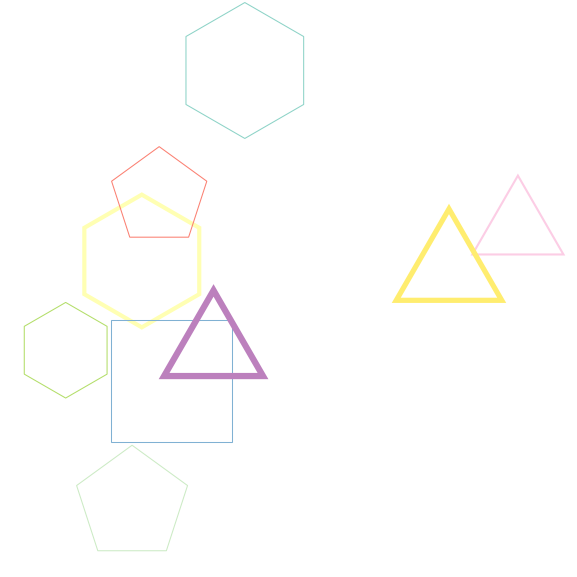[{"shape": "hexagon", "thickness": 0.5, "radius": 0.59, "center": [0.424, 0.877]}, {"shape": "hexagon", "thickness": 2, "radius": 0.57, "center": [0.246, 0.547]}, {"shape": "pentagon", "thickness": 0.5, "radius": 0.43, "center": [0.276, 0.659]}, {"shape": "square", "thickness": 0.5, "radius": 0.53, "center": [0.297, 0.34]}, {"shape": "hexagon", "thickness": 0.5, "radius": 0.41, "center": [0.114, 0.393]}, {"shape": "triangle", "thickness": 1, "radius": 0.46, "center": [0.897, 0.604]}, {"shape": "triangle", "thickness": 3, "radius": 0.49, "center": [0.37, 0.397]}, {"shape": "pentagon", "thickness": 0.5, "radius": 0.5, "center": [0.229, 0.127]}, {"shape": "triangle", "thickness": 2.5, "radius": 0.53, "center": [0.777, 0.532]}]